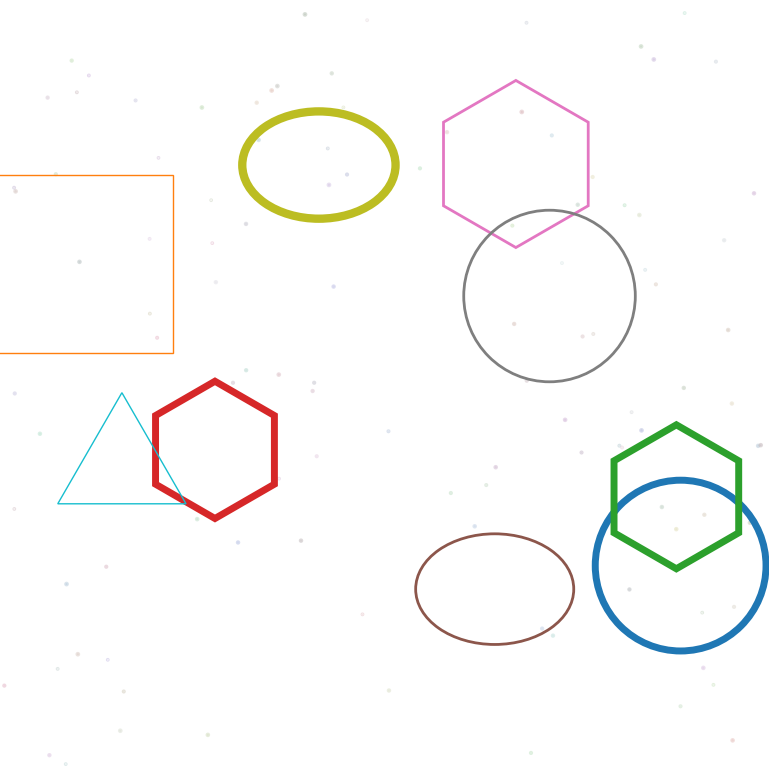[{"shape": "circle", "thickness": 2.5, "radius": 0.55, "center": [0.884, 0.265]}, {"shape": "square", "thickness": 0.5, "radius": 0.58, "center": [0.11, 0.657]}, {"shape": "hexagon", "thickness": 2.5, "radius": 0.47, "center": [0.878, 0.355]}, {"shape": "hexagon", "thickness": 2.5, "radius": 0.45, "center": [0.279, 0.416]}, {"shape": "oval", "thickness": 1, "radius": 0.51, "center": [0.642, 0.235]}, {"shape": "hexagon", "thickness": 1, "radius": 0.54, "center": [0.67, 0.787]}, {"shape": "circle", "thickness": 1, "radius": 0.56, "center": [0.714, 0.616]}, {"shape": "oval", "thickness": 3, "radius": 0.5, "center": [0.414, 0.786]}, {"shape": "triangle", "thickness": 0.5, "radius": 0.48, "center": [0.158, 0.394]}]